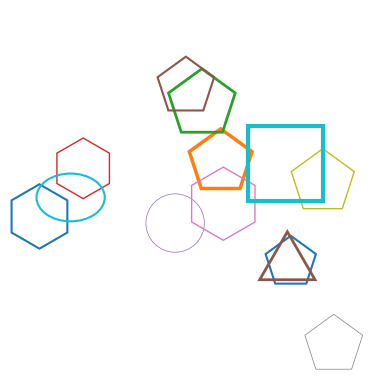[{"shape": "hexagon", "thickness": 1.5, "radius": 0.42, "center": [0.102, 0.438]}, {"shape": "pentagon", "thickness": 1.5, "radius": 0.34, "center": [0.755, 0.319]}, {"shape": "pentagon", "thickness": 2.5, "radius": 0.43, "center": [0.573, 0.58]}, {"shape": "pentagon", "thickness": 2, "radius": 0.46, "center": [0.524, 0.73]}, {"shape": "hexagon", "thickness": 1, "radius": 0.39, "center": [0.216, 0.563]}, {"shape": "circle", "thickness": 0.5, "radius": 0.38, "center": [0.455, 0.421]}, {"shape": "pentagon", "thickness": 1.5, "radius": 0.39, "center": [0.483, 0.776]}, {"shape": "triangle", "thickness": 2, "radius": 0.42, "center": [0.746, 0.315]}, {"shape": "hexagon", "thickness": 1, "radius": 0.47, "center": [0.58, 0.471]}, {"shape": "pentagon", "thickness": 0.5, "radius": 0.39, "center": [0.867, 0.105]}, {"shape": "pentagon", "thickness": 1, "radius": 0.43, "center": [0.838, 0.528]}, {"shape": "oval", "thickness": 1.5, "radius": 0.44, "center": [0.183, 0.487]}, {"shape": "square", "thickness": 3, "radius": 0.49, "center": [0.741, 0.576]}]